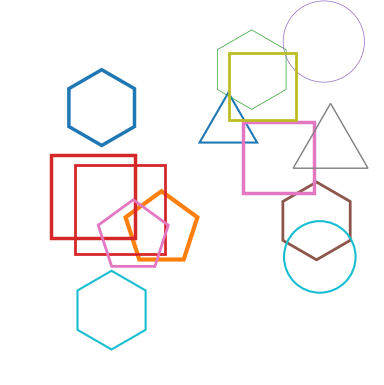[{"shape": "hexagon", "thickness": 2.5, "radius": 0.49, "center": [0.264, 0.721]}, {"shape": "triangle", "thickness": 1.5, "radius": 0.43, "center": [0.593, 0.673]}, {"shape": "pentagon", "thickness": 3, "radius": 0.49, "center": [0.419, 0.405]}, {"shape": "hexagon", "thickness": 0.5, "radius": 0.52, "center": [0.654, 0.819]}, {"shape": "square", "thickness": 2, "radius": 0.58, "center": [0.312, 0.455]}, {"shape": "square", "thickness": 2.5, "radius": 0.54, "center": [0.242, 0.49]}, {"shape": "circle", "thickness": 0.5, "radius": 0.53, "center": [0.841, 0.892]}, {"shape": "hexagon", "thickness": 2, "radius": 0.5, "center": [0.822, 0.426]}, {"shape": "pentagon", "thickness": 2, "radius": 0.48, "center": [0.346, 0.386]}, {"shape": "square", "thickness": 2.5, "radius": 0.46, "center": [0.723, 0.59]}, {"shape": "triangle", "thickness": 1, "radius": 0.56, "center": [0.859, 0.619]}, {"shape": "square", "thickness": 2, "radius": 0.43, "center": [0.682, 0.776]}, {"shape": "hexagon", "thickness": 1.5, "radius": 0.51, "center": [0.29, 0.194]}, {"shape": "circle", "thickness": 1.5, "radius": 0.46, "center": [0.831, 0.333]}]